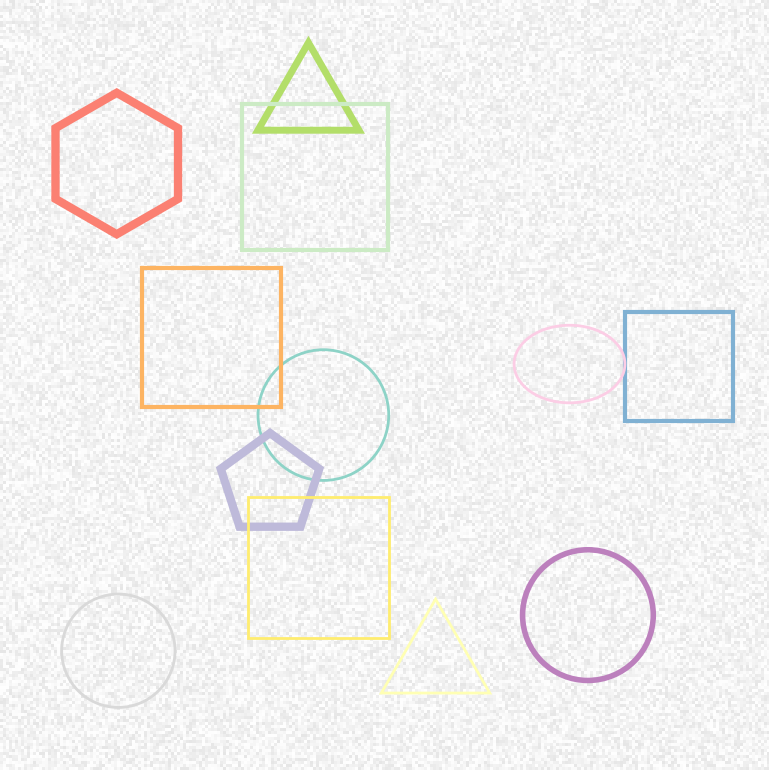[{"shape": "circle", "thickness": 1, "radius": 0.42, "center": [0.42, 0.461]}, {"shape": "triangle", "thickness": 1, "radius": 0.41, "center": [0.566, 0.141]}, {"shape": "pentagon", "thickness": 3, "radius": 0.34, "center": [0.351, 0.37]}, {"shape": "hexagon", "thickness": 3, "radius": 0.46, "center": [0.152, 0.788]}, {"shape": "square", "thickness": 1.5, "radius": 0.35, "center": [0.881, 0.524]}, {"shape": "square", "thickness": 1.5, "radius": 0.45, "center": [0.275, 0.562]}, {"shape": "triangle", "thickness": 2.5, "radius": 0.38, "center": [0.401, 0.869]}, {"shape": "oval", "thickness": 1, "radius": 0.36, "center": [0.74, 0.527]}, {"shape": "circle", "thickness": 1, "radius": 0.37, "center": [0.154, 0.155]}, {"shape": "circle", "thickness": 2, "radius": 0.42, "center": [0.764, 0.201]}, {"shape": "square", "thickness": 1.5, "radius": 0.47, "center": [0.409, 0.77]}, {"shape": "square", "thickness": 1, "radius": 0.46, "center": [0.414, 0.263]}]